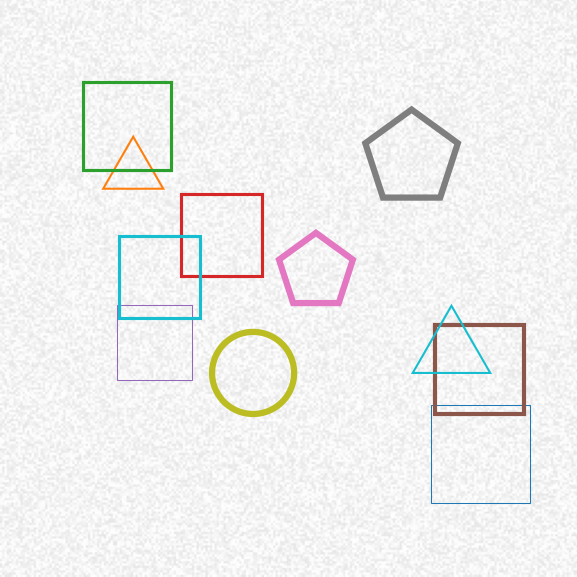[{"shape": "square", "thickness": 0.5, "radius": 0.43, "center": [0.832, 0.213]}, {"shape": "triangle", "thickness": 1, "radius": 0.3, "center": [0.231, 0.702]}, {"shape": "square", "thickness": 1.5, "radius": 0.38, "center": [0.22, 0.781]}, {"shape": "square", "thickness": 1.5, "radius": 0.35, "center": [0.384, 0.592]}, {"shape": "square", "thickness": 0.5, "radius": 0.32, "center": [0.268, 0.406]}, {"shape": "square", "thickness": 2, "radius": 0.39, "center": [0.83, 0.36]}, {"shape": "pentagon", "thickness": 3, "radius": 0.34, "center": [0.547, 0.529]}, {"shape": "pentagon", "thickness": 3, "radius": 0.42, "center": [0.713, 0.725]}, {"shape": "circle", "thickness": 3, "radius": 0.36, "center": [0.438, 0.353]}, {"shape": "square", "thickness": 1.5, "radius": 0.35, "center": [0.276, 0.519]}, {"shape": "triangle", "thickness": 1, "radius": 0.39, "center": [0.782, 0.392]}]